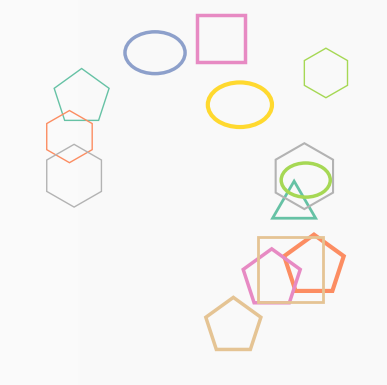[{"shape": "triangle", "thickness": 2, "radius": 0.32, "center": [0.759, 0.465]}, {"shape": "pentagon", "thickness": 1, "radius": 0.37, "center": [0.211, 0.748]}, {"shape": "pentagon", "thickness": 3, "radius": 0.4, "center": [0.81, 0.31]}, {"shape": "hexagon", "thickness": 1, "radius": 0.34, "center": [0.179, 0.645]}, {"shape": "oval", "thickness": 2.5, "radius": 0.39, "center": [0.4, 0.863]}, {"shape": "pentagon", "thickness": 2.5, "radius": 0.39, "center": [0.701, 0.276]}, {"shape": "square", "thickness": 2.5, "radius": 0.31, "center": [0.57, 0.9]}, {"shape": "hexagon", "thickness": 1, "radius": 0.32, "center": [0.841, 0.811]}, {"shape": "oval", "thickness": 2.5, "radius": 0.32, "center": [0.789, 0.532]}, {"shape": "oval", "thickness": 3, "radius": 0.41, "center": [0.619, 0.728]}, {"shape": "square", "thickness": 2, "radius": 0.42, "center": [0.75, 0.301]}, {"shape": "pentagon", "thickness": 2.5, "radius": 0.37, "center": [0.602, 0.153]}, {"shape": "hexagon", "thickness": 1, "radius": 0.41, "center": [0.191, 0.544]}, {"shape": "hexagon", "thickness": 1.5, "radius": 0.43, "center": [0.785, 0.542]}]